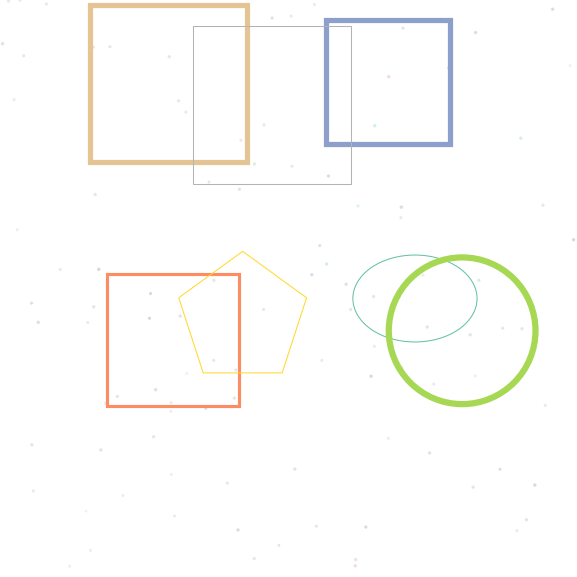[{"shape": "oval", "thickness": 0.5, "radius": 0.54, "center": [0.719, 0.482]}, {"shape": "square", "thickness": 1.5, "radius": 0.57, "center": [0.299, 0.411]}, {"shape": "square", "thickness": 2.5, "radius": 0.54, "center": [0.672, 0.857]}, {"shape": "circle", "thickness": 3, "radius": 0.64, "center": [0.8, 0.426]}, {"shape": "pentagon", "thickness": 0.5, "radius": 0.58, "center": [0.42, 0.448]}, {"shape": "square", "thickness": 2.5, "radius": 0.68, "center": [0.292, 0.855]}, {"shape": "square", "thickness": 0.5, "radius": 0.68, "center": [0.47, 0.818]}]